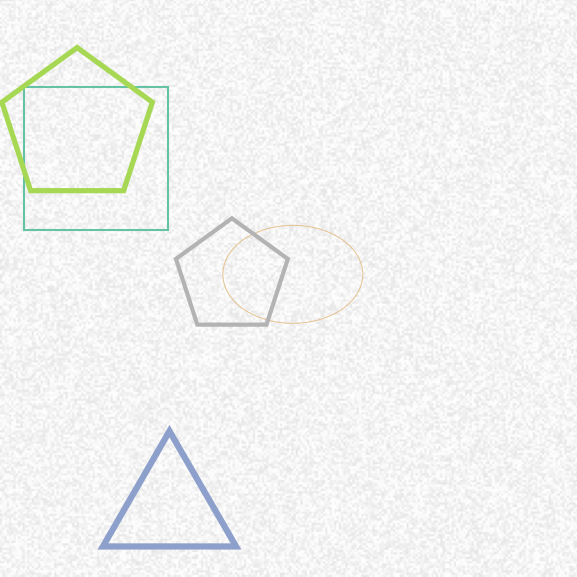[{"shape": "square", "thickness": 1, "radius": 0.62, "center": [0.166, 0.724]}, {"shape": "triangle", "thickness": 3, "radius": 0.67, "center": [0.293, 0.119]}, {"shape": "pentagon", "thickness": 2.5, "radius": 0.68, "center": [0.134, 0.78]}, {"shape": "oval", "thickness": 0.5, "radius": 0.61, "center": [0.507, 0.524]}, {"shape": "pentagon", "thickness": 2, "radius": 0.51, "center": [0.402, 0.519]}]